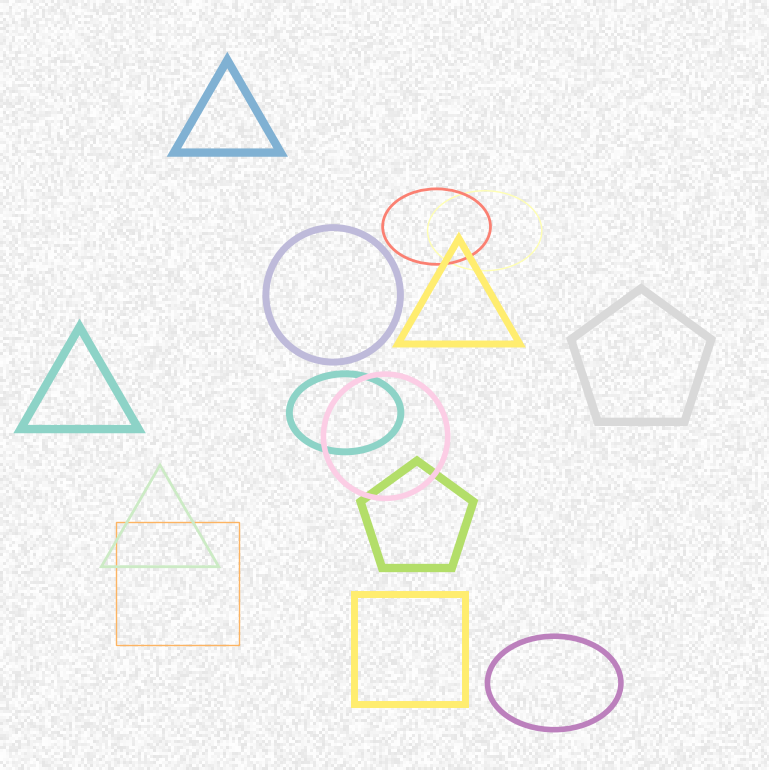[{"shape": "oval", "thickness": 2.5, "radius": 0.36, "center": [0.448, 0.464]}, {"shape": "triangle", "thickness": 3, "radius": 0.44, "center": [0.103, 0.487]}, {"shape": "oval", "thickness": 0.5, "radius": 0.37, "center": [0.629, 0.7]}, {"shape": "circle", "thickness": 2.5, "radius": 0.44, "center": [0.433, 0.617]}, {"shape": "oval", "thickness": 1, "radius": 0.35, "center": [0.567, 0.706]}, {"shape": "triangle", "thickness": 3, "radius": 0.4, "center": [0.295, 0.842]}, {"shape": "square", "thickness": 0.5, "radius": 0.4, "center": [0.23, 0.242]}, {"shape": "pentagon", "thickness": 3, "radius": 0.39, "center": [0.542, 0.325]}, {"shape": "circle", "thickness": 2, "radius": 0.4, "center": [0.501, 0.433]}, {"shape": "pentagon", "thickness": 3, "radius": 0.48, "center": [0.833, 0.53]}, {"shape": "oval", "thickness": 2, "radius": 0.43, "center": [0.72, 0.113]}, {"shape": "triangle", "thickness": 1, "radius": 0.44, "center": [0.208, 0.308]}, {"shape": "triangle", "thickness": 2.5, "radius": 0.46, "center": [0.596, 0.599]}, {"shape": "square", "thickness": 2.5, "radius": 0.36, "center": [0.532, 0.157]}]